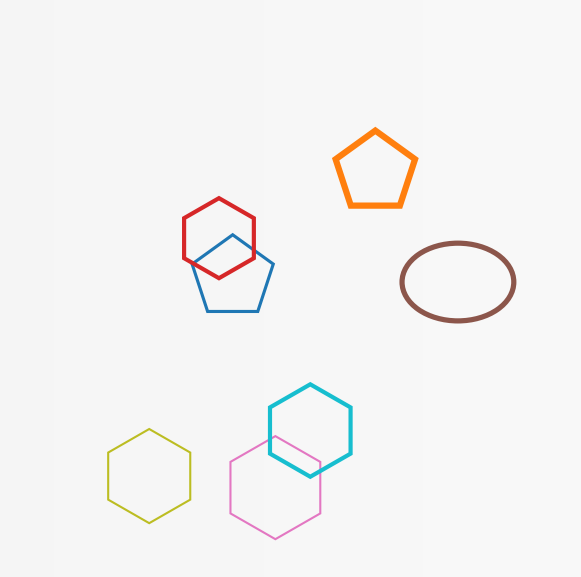[{"shape": "pentagon", "thickness": 1.5, "radius": 0.37, "center": [0.4, 0.519]}, {"shape": "pentagon", "thickness": 3, "radius": 0.36, "center": [0.646, 0.701]}, {"shape": "hexagon", "thickness": 2, "radius": 0.35, "center": [0.377, 0.587]}, {"shape": "oval", "thickness": 2.5, "radius": 0.48, "center": [0.788, 0.511]}, {"shape": "hexagon", "thickness": 1, "radius": 0.45, "center": [0.474, 0.155]}, {"shape": "hexagon", "thickness": 1, "radius": 0.41, "center": [0.257, 0.175]}, {"shape": "hexagon", "thickness": 2, "radius": 0.4, "center": [0.534, 0.254]}]